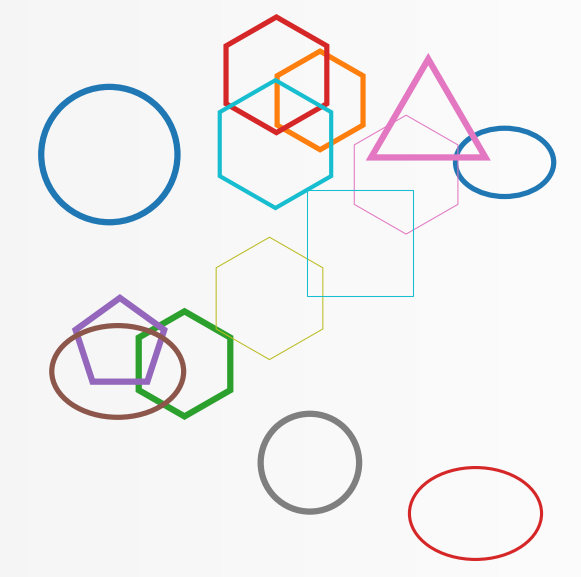[{"shape": "circle", "thickness": 3, "radius": 0.59, "center": [0.188, 0.731]}, {"shape": "oval", "thickness": 2.5, "radius": 0.42, "center": [0.868, 0.718]}, {"shape": "hexagon", "thickness": 2.5, "radius": 0.43, "center": [0.551, 0.825]}, {"shape": "hexagon", "thickness": 3, "radius": 0.45, "center": [0.317, 0.369]}, {"shape": "oval", "thickness": 1.5, "radius": 0.57, "center": [0.818, 0.11]}, {"shape": "hexagon", "thickness": 2.5, "radius": 0.5, "center": [0.476, 0.87]}, {"shape": "pentagon", "thickness": 3, "radius": 0.4, "center": [0.206, 0.403]}, {"shape": "oval", "thickness": 2.5, "radius": 0.57, "center": [0.203, 0.356]}, {"shape": "triangle", "thickness": 3, "radius": 0.57, "center": [0.737, 0.783]}, {"shape": "hexagon", "thickness": 0.5, "radius": 0.51, "center": [0.699, 0.697]}, {"shape": "circle", "thickness": 3, "radius": 0.42, "center": [0.533, 0.198]}, {"shape": "hexagon", "thickness": 0.5, "radius": 0.53, "center": [0.464, 0.482]}, {"shape": "hexagon", "thickness": 2, "radius": 0.55, "center": [0.474, 0.75]}, {"shape": "square", "thickness": 0.5, "radius": 0.46, "center": [0.619, 0.578]}]